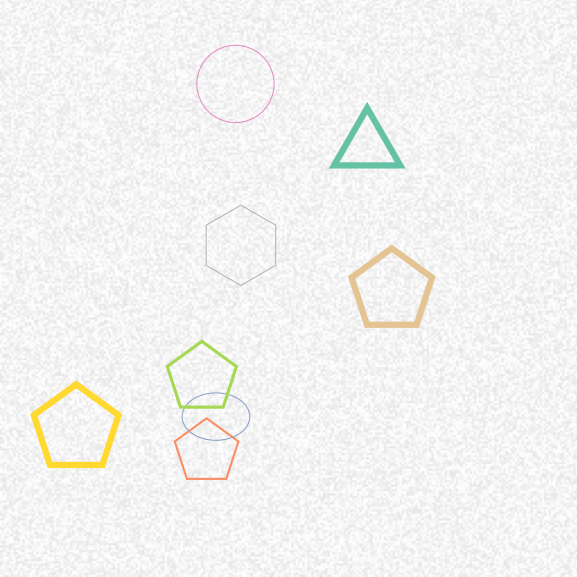[{"shape": "triangle", "thickness": 3, "radius": 0.33, "center": [0.636, 0.746]}, {"shape": "pentagon", "thickness": 1, "radius": 0.29, "center": [0.358, 0.217]}, {"shape": "oval", "thickness": 0.5, "radius": 0.29, "center": [0.374, 0.278]}, {"shape": "circle", "thickness": 0.5, "radius": 0.33, "center": [0.408, 0.854]}, {"shape": "pentagon", "thickness": 1.5, "radius": 0.31, "center": [0.35, 0.345]}, {"shape": "pentagon", "thickness": 3, "radius": 0.39, "center": [0.132, 0.256]}, {"shape": "pentagon", "thickness": 3, "radius": 0.37, "center": [0.678, 0.496]}, {"shape": "hexagon", "thickness": 0.5, "radius": 0.35, "center": [0.417, 0.574]}]